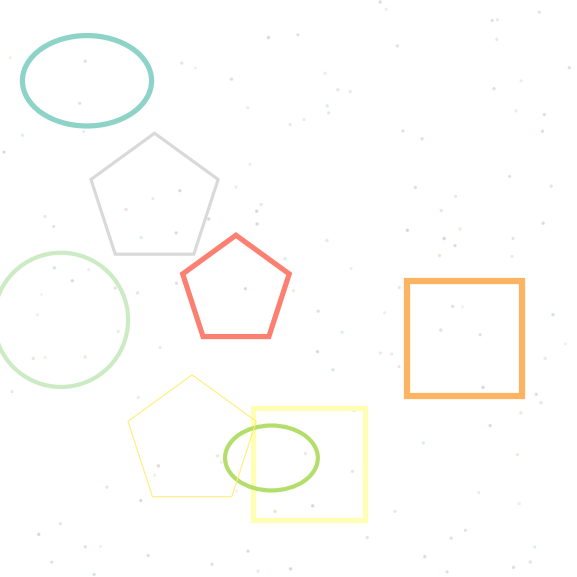[{"shape": "oval", "thickness": 2.5, "radius": 0.56, "center": [0.151, 0.859]}, {"shape": "square", "thickness": 2.5, "radius": 0.48, "center": [0.535, 0.196]}, {"shape": "pentagon", "thickness": 2.5, "radius": 0.48, "center": [0.409, 0.495]}, {"shape": "square", "thickness": 3, "radius": 0.5, "center": [0.804, 0.413]}, {"shape": "oval", "thickness": 2, "radius": 0.4, "center": [0.47, 0.206]}, {"shape": "pentagon", "thickness": 1.5, "radius": 0.58, "center": [0.268, 0.653]}, {"shape": "circle", "thickness": 2, "radius": 0.58, "center": [0.106, 0.445]}, {"shape": "pentagon", "thickness": 0.5, "radius": 0.58, "center": [0.333, 0.233]}]